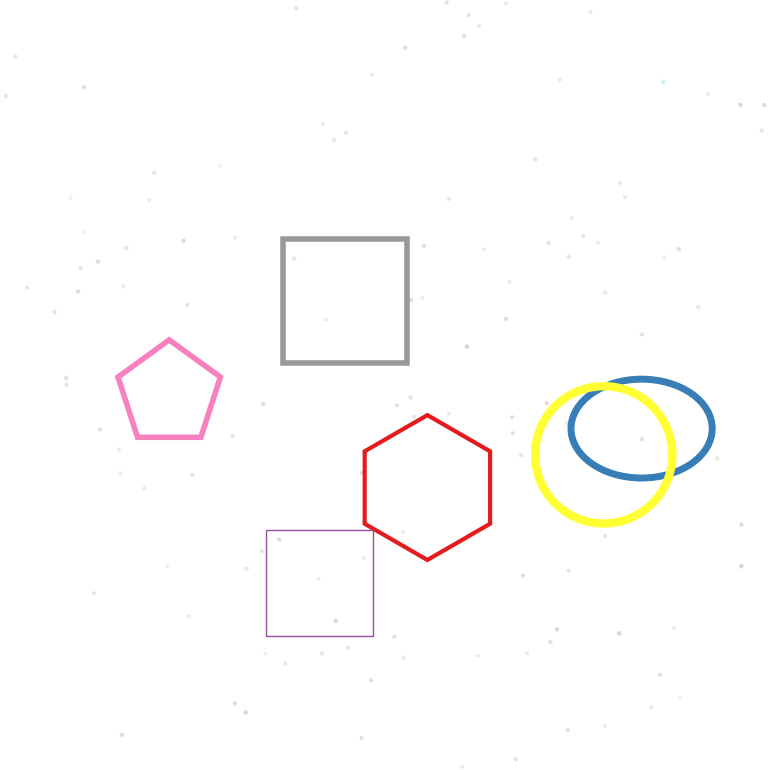[{"shape": "hexagon", "thickness": 1.5, "radius": 0.47, "center": [0.555, 0.367]}, {"shape": "oval", "thickness": 2.5, "radius": 0.46, "center": [0.833, 0.443]}, {"shape": "square", "thickness": 0.5, "radius": 0.35, "center": [0.415, 0.243]}, {"shape": "circle", "thickness": 3, "radius": 0.45, "center": [0.784, 0.409]}, {"shape": "pentagon", "thickness": 2, "radius": 0.35, "center": [0.22, 0.489]}, {"shape": "square", "thickness": 2, "radius": 0.4, "center": [0.448, 0.609]}]